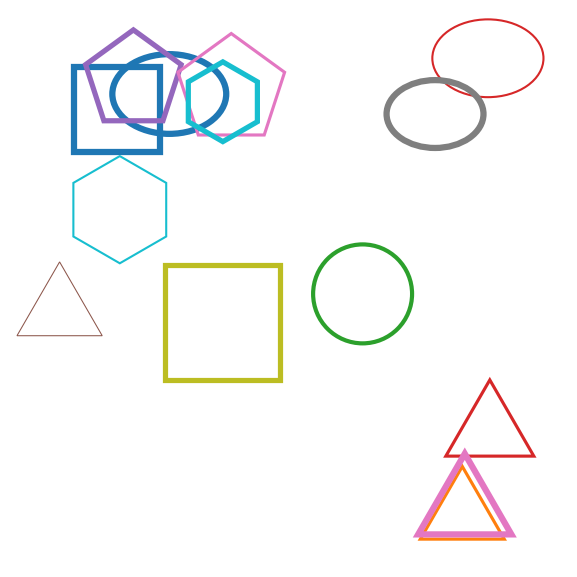[{"shape": "square", "thickness": 3, "radius": 0.37, "center": [0.203, 0.809]}, {"shape": "oval", "thickness": 3, "radius": 0.49, "center": [0.293, 0.836]}, {"shape": "triangle", "thickness": 1.5, "radius": 0.42, "center": [0.801, 0.108]}, {"shape": "circle", "thickness": 2, "radius": 0.43, "center": [0.628, 0.49]}, {"shape": "oval", "thickness": 1, "radius": 0.48, "center": [0.845, 0.898]}, {"shape": "triangle", "thickness": 1.5, "radius": 0.44, "center": [0.848, 0.253]}, {"shape": "pentagon", "thickness": 2.5, "radius": 0.43, "center": [0.231, 0.86]}, {"shape": "triangle", "thickness": 0.5, "radius": 0.43, "center": [0.103, 0.46]}, {"shape": "pentagon", "thickness": 1.5, "radius": 0.49, "center": [0.4, 0.844]}, {"shape": "triangle", "thickness": 3, "radius": 0.47, "center": [0.805, 0.12]}, {"shape": "oval", "thickness": 3, "radius": 0.42, "center": [0.753, 0.802]}, {"shape": "square", "thickness": 2.5, "radius": 0.5, "center": [0.385, 0.441]}, {"shape": "hexagon", "thickness": 1, "radius": 0.46, "center": [0.207, 0.636]}, {"shape": "hexagon", "thickness": 2.5, "radius": 0.35, "center": [0.386, 0.823]}]